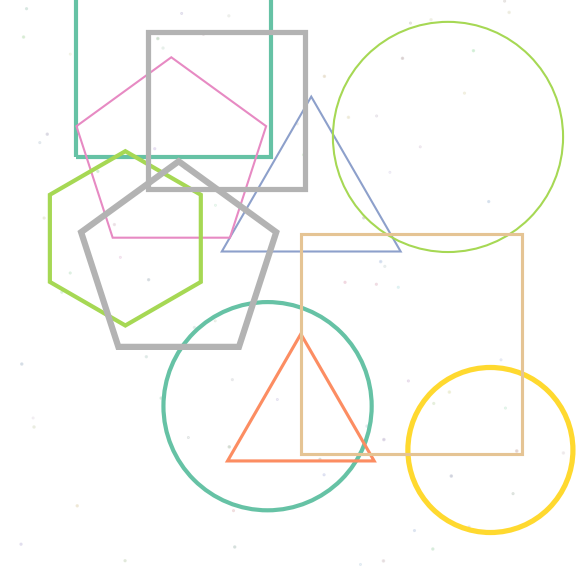[{"shape": "square", "thickness": 2, "radius": 0.85, "center": [0.3, 0.896]}, {"shape": "circle", "thickness": 2, "radius": 0.9, "center": [0.463, 0.296]}, {"shape": "triangle", "thickness": 1.5, "radius": 0.73, "center": [0.521, 0.274]}, {"shape": "triangle", "thickness": 1, "radius": 0.89, "center": [0.539, 0.653]}, {"shape": "pentagon", "thickness": 1, "radius": 0.86, "center": [0.297, 0.727]}, {"shape": "circle", "thickness": 1, "radius": 1.0, "center": [0.776, 0.762]}, {"shape": "hexagon", "thickness": 2, "radius": 0.75, "center": [0.217, 0.586]}, {"shape": "circle", "thickness": 2.5, "radius": 0.71, "center": [0.849, 0.22]}, {"shape": "square", "thickness": 1.5, "radius": 0.95, "center": [0.713, 0.403]}, {"shape": "square", "thickness": 2.5, "radius": 0.68, "center": [0.392, 0.807]}, {"shape": "pentagon", "thickness": 3, "radius": 0.89, "center": [0.309, 0.542]}]